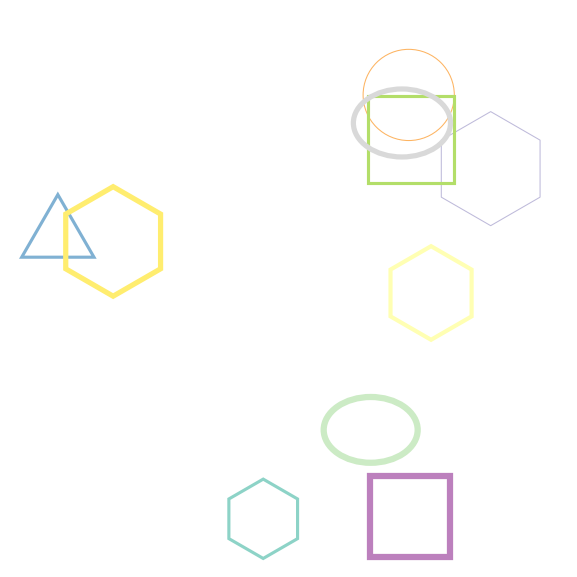[{"shape": "hexagon", "thickness": 1.5, "radius": 0.34, "center": [0.456, 0.101]}, {"shape": "hexagon", "thickness": 2, "radius": 0.41, "center": [0.746, 0.492]}, {"shape": "hexagon", "thickness": 0.5, "radius": 0.49, "center": [0.85, 0.707]}, {"shape": "triangle", "thickness": 1.5, "radius": 0.36, "center": [0.1, 0.59]}, {"shape": "circle", "thickness": 0.5, "radius": 0.39, "center": [0.708, 0.835]}, {"shape": "square", "thickness": 1.5, "radius": 0.37, "center": [0.712, 0.757]}, {"shape": "oval", "thickness": 2.5, "radius": 0.42, "center": [0.696, 0.786]}, {"shape": "square", "thickness": 3, "radius": 0.35, "center": [0.71, 0.105]}, {"shape": "oval", "thickness": 3, "radius": 0.41, "center": [0.642, 0.255]}, {"shape": "hexagon", "thickness": 2.5, "radius": 0.47, "center": [0.196, 0.581]}]